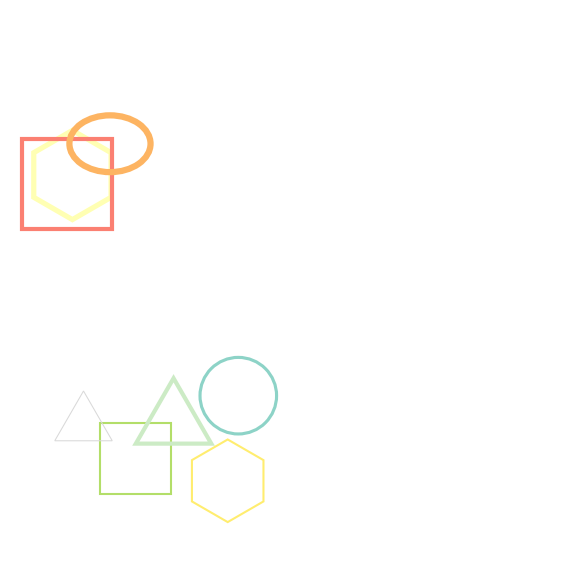[{"shape": "circle", "thickness": 1.5, "radius": 0.33, "center": [0.413, 0.314]}, {"shape": "hexagon", "thickness": 2.5, "radius": 0.39, "center": [0.125, 0.696]}, {"shape": "square", "thickness": 2, "radius": 0.39, "center": [0.116, 0.681]}, {"shape": "oval", "thickness": 3, "radius": 0.35, "center": [0.19, 0.75]}, {"shape": "square", "thickness": 1, "radius": 0.31, "center": [0.235, 0.205]}, {"shape": "triangle", "thickness": 0.5, "radius": 0.29, "center": [0.145, 0.265]}, {"shape": "triangle", "thickness": 2, "radius": 0.38, "center": [0.301, 0.269]}, {"shape": "hexagon", "thickness": 1, "radius": 0.36, "center": [0.394, 0.167]}]